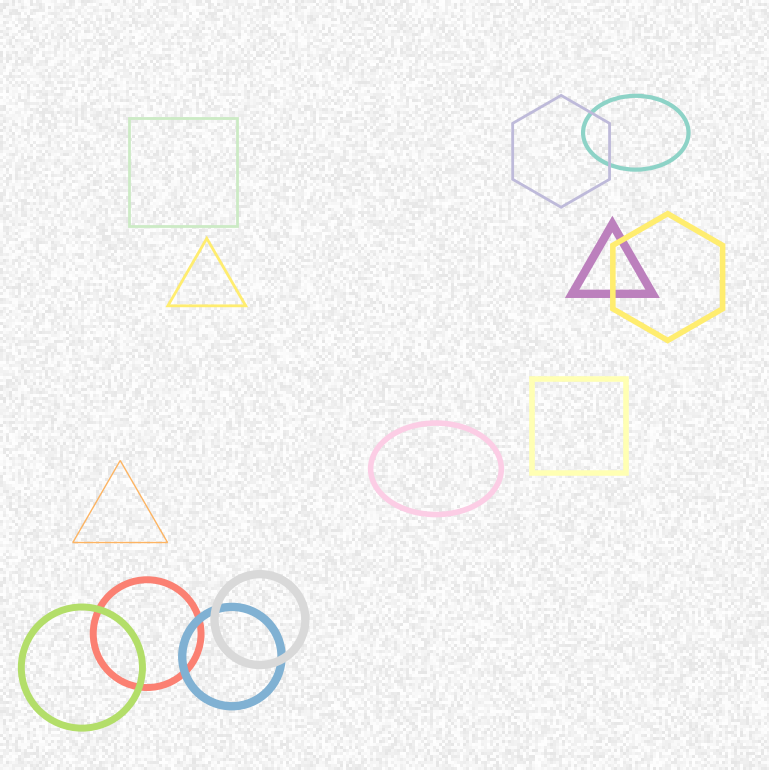[{"shape": "oval", "thickness": 1.5, "radius": 0.34, "center": [0.826, 0.828]}, {"shape": "square", "thickness": 2, "radius": 0.31, "center": [0.752, 0.447]}, {"shape": "hexagon", "thickness": 1, "radius": 0.36, "center": [0.729, 0.803]}, {"shape": "circle", "thickness": 2.5, "radius": 0.35, "center": [0.191, 0.177]}, {"shape": "circle", "thickness": 3, "radius": 0.32, "center": [0.301, 0.147]}, {"shape": "triangle", "thickness": 0.5, "radius": 0.36, "center": [0.156, 0.331]}, {"shape": "circle", "thickness": 2.5, "radius": 0.39, "center": [0.106, 0.133]}, {"shape": "oval", "thickness": 2, "radius": 0.42, "center": [0.566, 0.391]}, {"shape": "circle", "thickness": 3, "radius": 0.3, "center": [0.338, 0.195]}, {"shape": "triangle", "thickness": 3, "radius": 0.3, "center": [0.795, 0.649]}, {"shape": "square", "thickness": 1, "radius": 0.35, "center": [0.237, 0.776]}, {"shape": "triangle", "thickness": 1, "radius": 0.29, "center": [0.269, 0.632]}, {"shape": "hexagon", "thickness": 2, "radius": 0.41, "center": [0.867, 0.64]}]